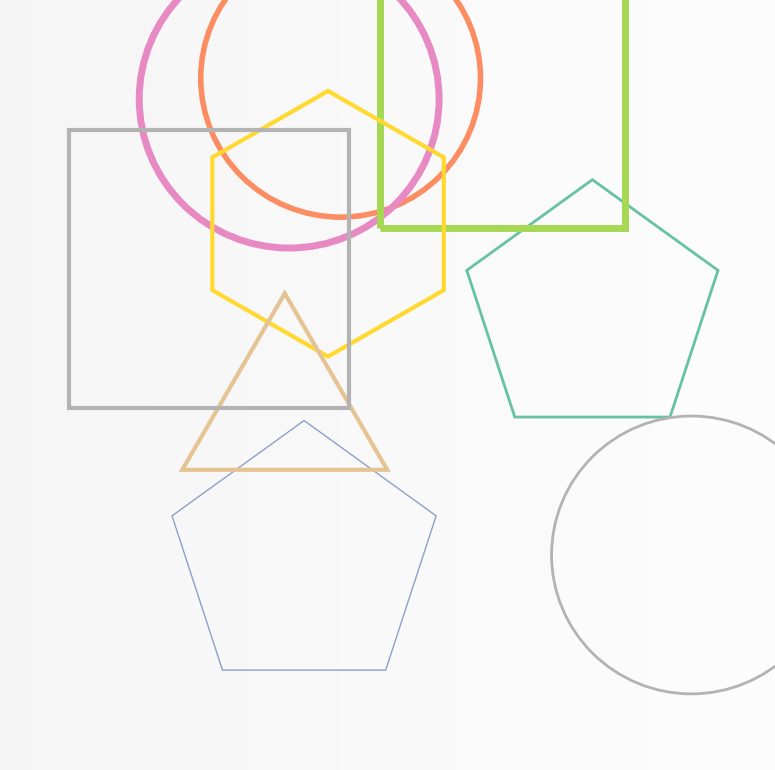[{"shape": "pentagon", "thickness": 1, "radius": 0.85, "center": [0.764, 0.596]}, {"shape": "circle", "thickness": 2, "radius": 0.9, "center": [0.44, 0.898]}, {"shape": "pentagon", "thickness": 0.5, "radius": 0.9, "center": [0.392, 0.275]}, {"shape": "circle", "thickness": 2.5, "radius": 0.97, "center": [0.373, 0.871]}, {"shape": "square", "thickness": 2.5, "radius": 0.79, "center": [0.648, 0.862]}, {"shape": "hexagon", "thickness": 1.5, "radius": 0.86, "center": [0.423, 0.709]}, {"shape": "triangle", "thickness": 1.5, "radius": 0.76, "center": [0.367, 0.466]}, {"shape": "circle", "thickness": 1, "radius": 0.9, "center": [0.892, 0.279]}, {"shape": "square", "thickness": 1.5, "radius": 0.9, "center": [0.27, 0.651]}]